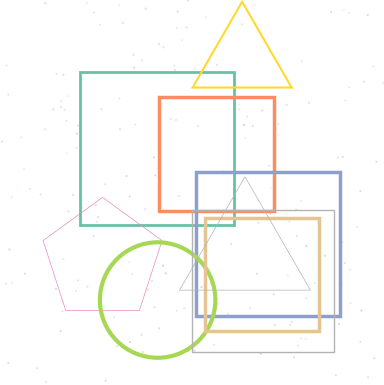[{"shape": "square", "thickness": 2, "radius": 1.0, "center": [0.408, 0.615]}, {"shape": "square", "thickness": 2.5, "radius": 0.74, "center": [0.562, 0.599]}, {"shape": "square", "thickness": 2.5, "radius": 0.93, "center": [0.696, 0.366]}, {"shape": "pentagon", "thickness": 0.5, "radius": 0.81, "center": [0.266, 0.325]}, {"shape": "circle", "thickness": 3, "radius": 0.75, "center": [0.409, 0.221]}, {"shape": "triangle", "thickness": 1.5, "radius": 0.74, "center": [0.629, 0.847]}, {"shape": "square", "thickness": 2.5, "radius": 0.74, "center": [0.68, 0.287]}, {"shape": "triangle", "thickness": 0.5, "radius": 0.98, "center": [0.636, 0.345]}, {"shape": "square", "thickness": 1, "radius": 0.92, "center": [0.683, 0.27]}]